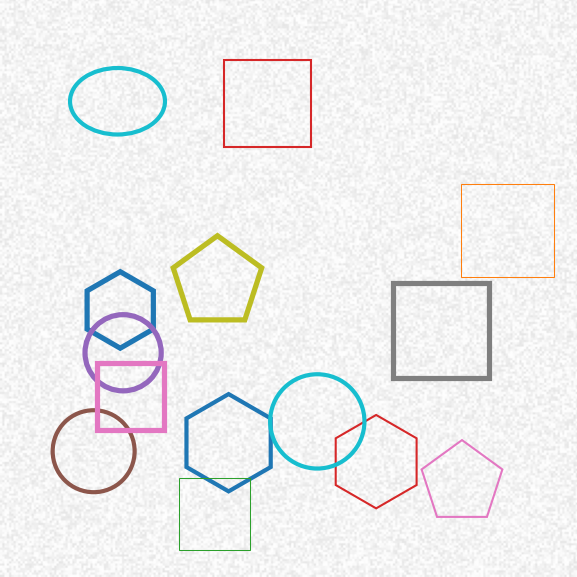[{"shape": "hexagon", "thickness": 2.5, "radius": 0.33, "center": [0.208, 0.462]}, {"shape": "hexagon", "thickness": 2, "radius": 0.42, "center": [0.396, 0.233]}, {"shape": "square", "thickness": 0.5, "radius": 0.4, "center": [0.879, 0.6]}, {"shape": "square", "thickness": 0.5, "radius": 0.31, "center": [0.372, 0.109]}, {"shape": "square", "thickness": 1, "radius": 0.38, "center": [0.464, 0.82]}, {"shape": "hexagon", "thickness": 1, "radius": 0.4, "center": [0.651, 0.2]}, {"shape": "circle", "thickness": 2.5, "radius": 0.33, "center": [0.213, 0.388]}, {"shape": "circle", "thickness": 2, "radius": 0.35, "center": [0.162, 0.218]}, {"shape": "pentagon", "thickness": 1, "radius": 0.37, "center": [0.8, 0.164]}, {"shape": "square", "thickness": 2.5, "radius": 0.29, "center": [0.227, 0.313]}, {"shape": "square", "thickness": 2.5, "radius": 0.41, "center": [0.764, 0.427]}, {"shape": "pentagon", "thickness": 2.5, "radius": 0.4, "center": [0.377, 0.51]}, {"shape": "circle", "thickness": 2, "radius": 0.41, "center": [0.549, 0.269]}, {"shape": "oval", "thickness": 2, "radius": 0.41, "center": [0.203, 0.824]}]